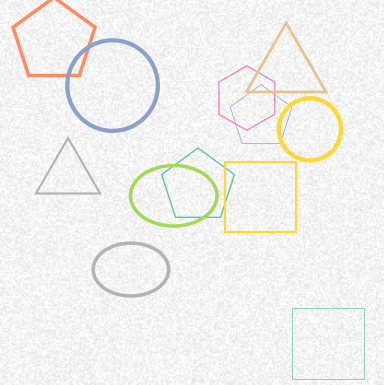[{"shape": "square", "thickness": 0.5, "radius": 0.46, "center": [0.852, 0.108]}, {"shape": "pentagon", "thickness": 1, "radius": 0.5, "center": [0.514, 0.516]}, {"shape": "pentagon", "thickness": 2.5, "radius": 0.56, "center": [0.14, 0.895]}, {"shape": "pentagon", "thickness": 0.5, "radius": 0.42, "center": [0.678, 0.696]}, {"shape": "circle", "thickness": 3, "radius": 0.59, "center": [0.292, 0.778]}, {"shape": "hexagon", "thickness": 1, "radius": 0.42, "center": [0.641, 0.745]}, {"shape": "oval", "thickness": 2.5, "radius": 0.56, "center": [0.451, 0.492]}, {"shape": "square", "thickness": 1.5, "radius": 0.46, "center": [0.677, 0.488]}, {"shape": "circle", "thickness": 3, "radius": 0.4, "center": [0.805, 0.664]}, {"shape": "triangle", "thickness": 2, "radius": 0.6, "center": [0.743, 0.821]}, {"shape": "oval", "thickness": 2.5, "radius": 0.49, "center": [0.34, 0.3]}, {"shape": "triangle", "thickness": 1.5, "radius": 0.48, "center": [0.177, 0.545]}]